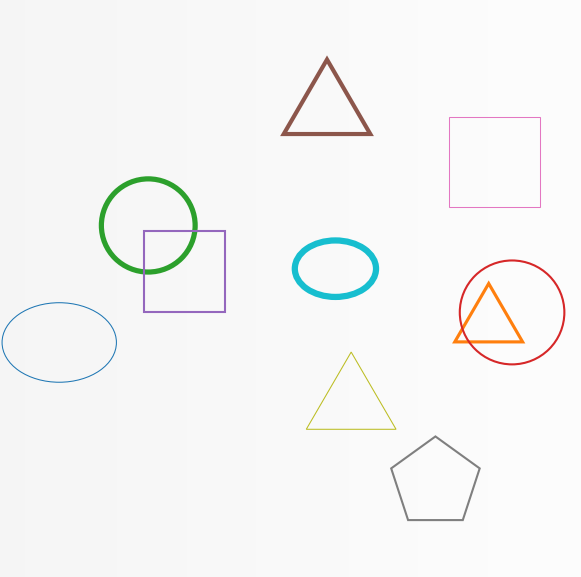[{"shape": "oval", "thickness": 0.5, "radius": 0.49, "center": [0.102, 0.406]}, {"shape": "triangle", "thickness": 1.5, "radius": 0.34, "center": [0.841, 0.441]}, {"shape": "circle", "thickness": 2.5, "radius": 0.4, "center": [0.255, 0.609]}, {"shape": "circle", "thickness": 1, "radius": 0.45, "center": [0.881, 0.458]}, {"shape": "square", "thickness": 1, "radius": 0.35, "center": [0.317, 0.529]}, {"shape": "triangle", "thickness": 2, "radius": 0.43, "center": [0.563, 0.81]}, {"shape": "square", "thickness": 0.5, "radius": 0.39, "center": [0.851, 0.719]}, {"shape": "pentagon", "thickness": 1, "radius": 0.4, "center": [0.749, 0.163]}, {"shape": "triangle", "thickness": 0.5, "radius": 0.45, "center": [0.604, 0.3]}, {"shape": "oval", "thickness": 3, "radius": 0.35, "center": [0.577, 0.534]}]